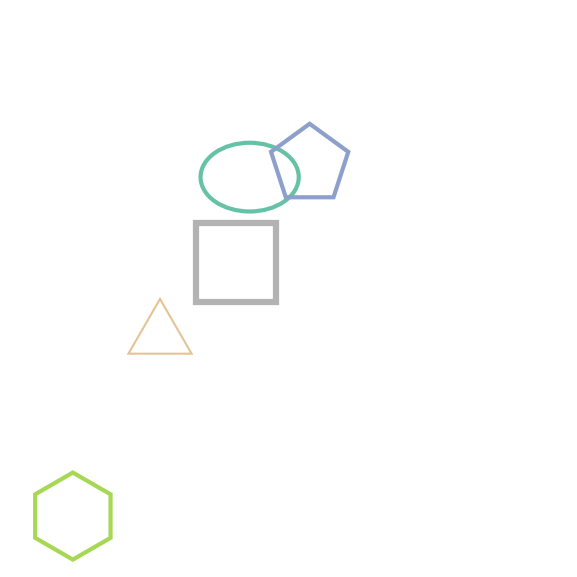[{"shape": "oval", "thickness": 2, "radius": 0.43, "center": [0.432, 0.692]}, {"shape": "pentagon", "thickness": 2, "radius": 0.35, "center": [0.536, 0.714]}, {"shape": "hexagon", "thickness": 2, "radius": 0.38, "center": [0.126, 0.105]}, {"shape": "triangle", "thickness": 1, "radius": 0.32, "center": [0.277, 0.418]}, {"shape": "square", "thickness": 3, "radius": 0.34, "center": [0.409, 0.544]}]